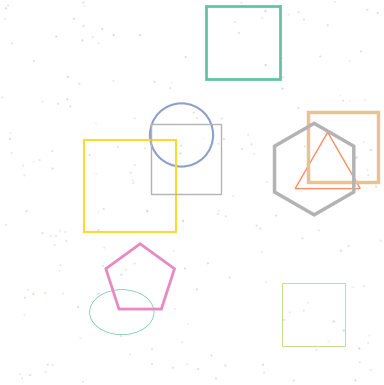[{"shape": "square", "thickness": 2, "radius": 0.48, "center": [0.631, 0.89]}, {"shape": "oval", "thickness": 0.5, "radius": 0.42, "center": [0.316, 0.189]}, {"shape": "triangle", "thickness": 1, "radius": 0.49, "center": [0.851, 0.559]}, {"shape": "circle", "thickness": 1.5, "radius": 0.41, "center": [0.471, 0.649]}, {"shape": "pentagon", "thickness": 2, "radius": 0.47, "center": [0.364, 0.273]}, {"shape": "square", "thickness": 0.5, "radius": 0.41, "center": [0.814, 0.183]}, {"shape": "square", "thickness": 1.5, "radius": 0.6, "center": [0.338, 0.517]}, {"shape": "square", "thickness": 2.5, "radius": 0.46, "center": [0.891, 0.617]}, {"shape": "square", "thickness": 1, "radius": 0.46, "center": [0.484, 0.588]}, {"shape": "hexagon", "thickness": 2.5, "radius": 0.59, "center": [0.816, 0.561]}]